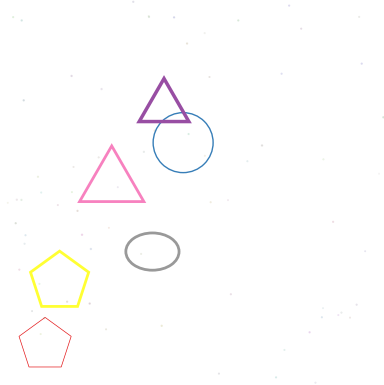[{"shape": "pentagon", "thickness": 0.5, "radius": 0.36, "center": [0.117, 0.104]}, {"shape": "circle", "thickness": 1, "radius": 0.39, "center": [0.476, 0.63]}, {"shape": "triangle", "thickness": 2.5, "radius": 0.37, "center": [0.426, 0.721]}, {"shape": "pentagon", "thickness": 2, "radius": 0.4, "center": [0.155, 0.268]}, {"shape": "triangle", "thickness": 2, "radius": 0.48, "center": [0.29, 0.525]}, {"shape": "oval", "thickness": 2, "radius": 0.35, "center": [0.396, 0.347]}]